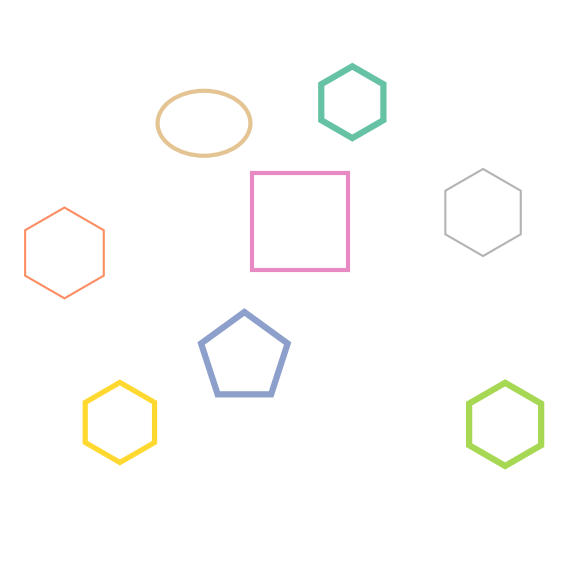[{"shape": "hexagon", "thickness": 3, "radius": 0.31, "center": [0.61, 0.822]}, {"shape": "hexagon", "thickness": 1, "radius": 0.39, "center": [0.112, 0.561]}, {"shape": "pentagon", "thickness": 3, "radius": 0.39, "center": [0.423, 0.38]}, {"shape": "square", "thickness": 2, "radius": 0.42, "center": [0.52, 0.615]}, {"shape": "hexagon", "thickness": 3, "radius": 0.36, "center": [0.875, 0.264]}, {"shape": "hexagon", "thickness": 2.5, "radius": 0.35, "center": [0.208, 0.268]}, {"shape": "oval", "thickness": 2, "radius": 0.4, "center": [0.353, 0.786]}, {"shape": "hexagon", "thickness": 1, "radius": 0.38, "center": [0.836, 0.631]}]